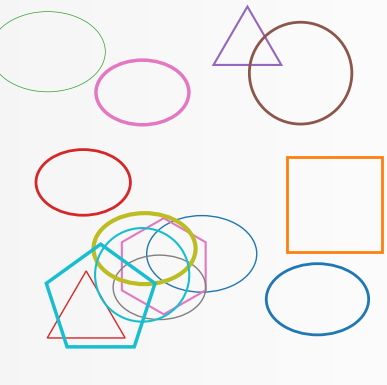[{"shape": "oval", "thickness": 2, "radius": 0.66, "center": [0.819, 0.223]}, {"shape": "oval", "thickness": 1, "radius": 0.71, "center": [0.521, 0.341]}, {"shape": "square", "thickness": 2, "radius": 0.62, "center": [0.864, 0.468]}, {"shape": "oval", "thickness": 0.5, "radius": 0.74, "center": [0.123, 0.866]}, {"shape": "triangle", "thickness": 1, "radius": 0.58, "center": [0.222, 0.18]}, {"shape": "oval", "thickness": 2, "radius": 0.61, "center": [0.215, 0.526]}, {"shape": "triangle", "thickness": 1.5, "radius": 0.51, "center": [0.638, 0.882]}, {"shape": "circle", "thickness": 2, "radius": 0.66, "center": [0.776, 0.81]}, {"shape": "oval", "thickness": 2.5, "radius": 0.6, "center": [0.368, 0.76]}, {"shape": "hexagon", "thickness": 1.5, "radius": 0.62, "center": [0.423, 0.308]}, {"shape": "oval", "thickness": 1, "radius": 0.6, "center": [0.412, 0.254]}, {"shape": "oval", "thickness": 3, "radius": 0.66, "center": [0.373, 0.354]}, {"shape": "pentagon", "thickness": 2.5, "radius": 0.74, "center": [0.26, 0.218]}, {"shape": "circle", "thickness": 1.5, "radius": 0.61, "center": [0.367, 0.286]}]